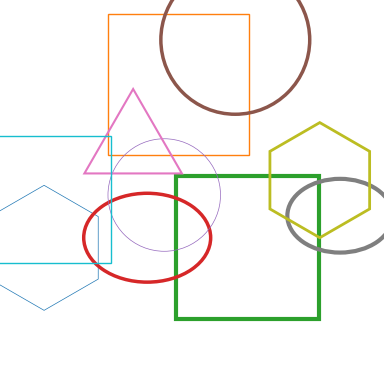[{"shape": "hexagon", "thickness": 0.5, "radius": 0.81, "center": [0.115, 0.356]}, {"shape": "square", "thickness": 1, "radius": 0.92, "center": [0.463, 0.781]}, {"shape": "square", "thickness": 3, "radius": 0.93, "center": [0.642, 0.357]}, {"shape": "oval", "thickness": 2.5, "radius": 0.82, "center": [0.382, 0.383]}, {"shape": "circle", "thickness": 0.5, "radius": 0.73, "center": [0.427, 0.493]}, {"shape": "circle", "thickness": 2.5, "radius": 0.97, "center": [0.611, 0.897]}, {"shape": "triangle", "thickness": 1.5, "radius": 0.73, "center": [0.346, 0.623]}, {"shape": "oval", "thickness": 3, "radius": 0.68, "center": [0.883, 0.44]}, {"shape": "hexagon", "thickness": 2, "radius": 0.75, "center": [0.831, 0.532]}, {"shape": "square", "thickness": 1, "radius": 0.82, "center": [0.124, 0.482]}]